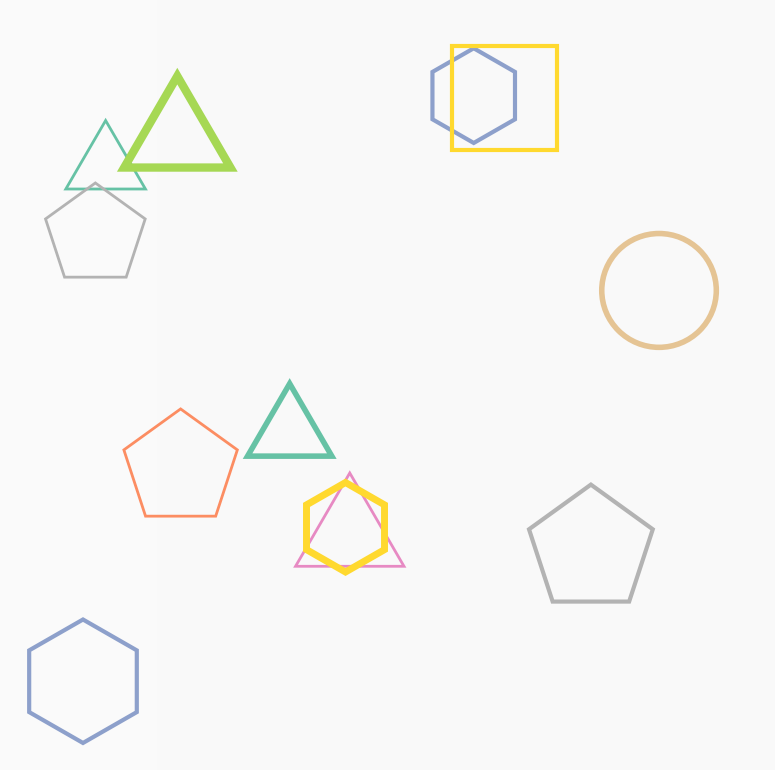[{"shape": "triangle", "thickness": 1, "radius": 0.3, "center": [0.136, 0.784]}, {"shape": "triangle", "thickness": 2, "radius": 0.31, "center": [0.374, 0.439]}, {"shape": "pentagon", "thickness": 1, "radius": 0.38, "center": [0.233, 0.392]}, {"shape": "hexagon", "thickness": 1.5, "radius": 0.31, "center": [0.611, 0.876]}, {"shape": "hexagon", "thickness": 1.5, "radius": 0.4, "center": [0.107, 0.115]}, {"shape": "triangle", "thickness": 1, "radius": 0.4, "center": [0.451, 0.305]}, {"shape": "triangle", "thickness": 3, "radius": 0.4, "center": [0.229, 0.822]}, {"shape": "square", "thickness": 1.5, "radius": 0.34, "center": [0.651, 0.873]}, {"shape": "hexagon", "thickness": 2.5, "radius": 0.29, "center": [0.446, 0.315]}, {"shape": "circle", "thickness": 2, "radius": 0.37, "center": [0.85, 0.623]}, {"shape": "pentagon", "thickness": 1.5, "radius": 0.42, "center": [0.762, 0.287]}, {"shape": "pentagon", "thickness": 1, "radius": 0.34, "center": [0.123, 0.695]}]